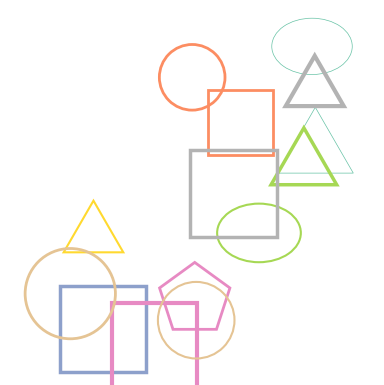[{"shape": "triangle", "thickness": 0.5, "radius": 0.57, "center": [0.819, 0.607]}, {"shape": "oval", "thickness": 0.5, "radius": 0.52, "center": [0.81, 0.88]}, {"shape": "circle", "thickness": 2, "radius": 0.43, "center": [0.499, 0.799]}, {"shape": "square", "thickness": 2, "radius": 0.42, "center": [0.625, 0.681]}, {"shape": "square", "thickness": 2.5, "radius": 0.56, "center": [0.268, 0.146]}, {"shape": "square", "thickness": 3, "radius": 0.55, "center": [0.401, 0.102]}, {"shape": "pentagon", "thickness": 2, "radius": 0.48, "center": [0.506, 0.222]}, {"shape": "triangle", "thickness": 2.5, "radius": 0.49, "center": [0.789, 0.569]}, {"shape": "oval", "thickness": 1.5, "radius": 0.54, "center": [0.673, 0.395]}, {"shape": "triangle", "thickness": 1.5, "radius": 0.45, "center": [0.243, 0.389]}, {"shape": "circle", "thickness": 1.5, "radius": 0.5, "center": [0.51, 0.168]}, {"shape": "circle", "thickness": 2, "radius": 0.59, "center": [0.183, 0.237]}, {"shape": "triangle", "thickness": 3, "radius": 0.44, "center": [0.817, 0.768]}, {"shape": "square", "thickness": 2.5, "radius": 0.57, "center": [0.606, 0.498]}]